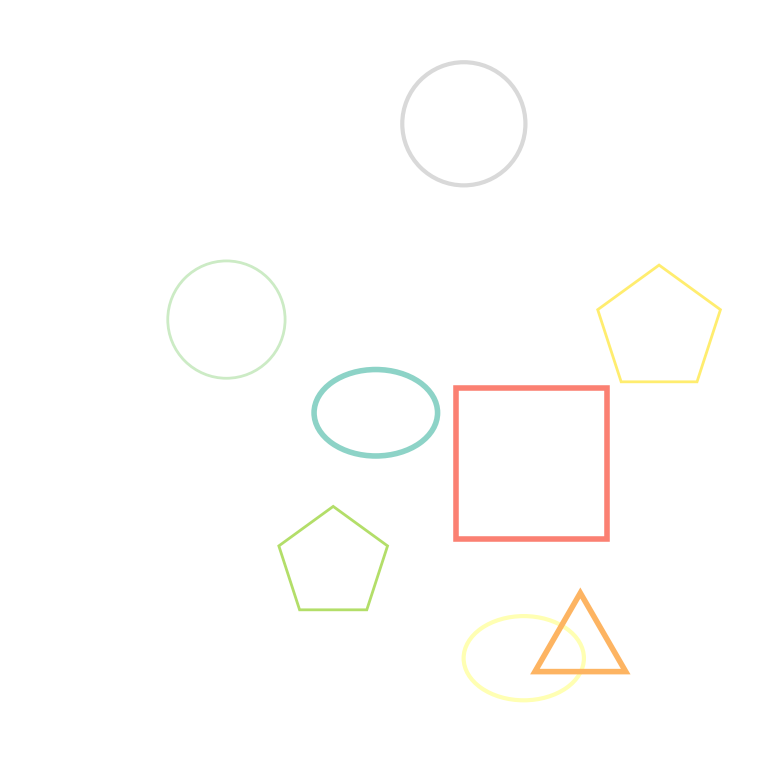[{"shape": "oval", "thickness": 2, "radius": 0.4, "center": [0.488, 0.464]}, {"shape": "oval", "thickness": 1.5, "radius": 0.39, "center": [0.68, 0.145]}, {"shape": "square", "thickness": 2, "radius": 0.49, "center": [0.69, 0.399]}, {"shape": "triangle", "thickness": 2, "radius": 0.34, "center": [0.754, 0.162]}, {"shape": "pentagon", "thickness": 1, "radius": 0.37, "center": [0.433, 0.268]}, {"shape": "circle", "thickness": 1.5, "radius": 0.4, "center": [0.602, 0.839]}, {"shape": "circle", "thickness": 1, "radius": 0.38, "center": [0.294, 0.585]}, {"shape": "pentagon", "thickness": 1, "radius": 0.42, "center": [0.856, 0.572]}]